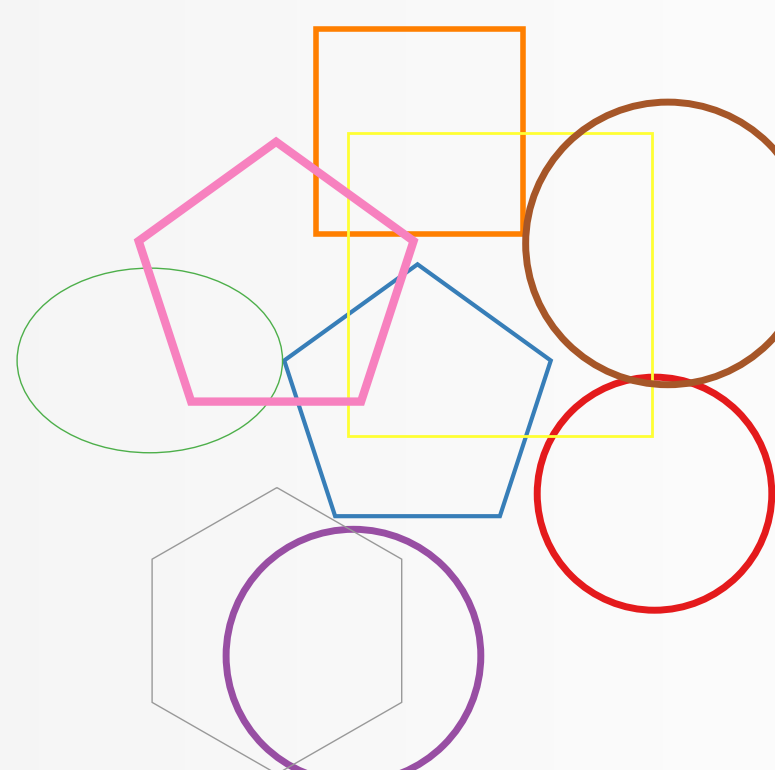[{"shape": "circle", "thickness": 2.5, "radius": 0.76, "center": [0.845, 0.359]}, {"shape": "pentagon", "thickness": 1.5, "radius": 0.9, "center": [0.539, 0.476]}, {"shape": "oval", "thickness": 0.5, "radius": 0.86, "center": [0.193, 0.532]}, {"shape": "circle", "thickness": 2.5, "radius": 0.82, "center": [0.456, 0.148]}, {"shape": "square", "thickness": 2, "radius": 0.67, "center": [0.541, 0.829]}, {"shape": "square", "thickness": 1, "radius": 0.98, "center": [0.645, 0.631]}, {"shape": "circle", "thickness": 2.5, "radius": 0.92, "center": [0.862, 0.684]}, {"shape": "pentagon", "thickness": 3, "radius": 0.93, "center": [0.356, 0.629]}, {"shape": "hexagon", "thickness": 0.5, "radius": 0.93, "center": [0.357, 0.181]}]